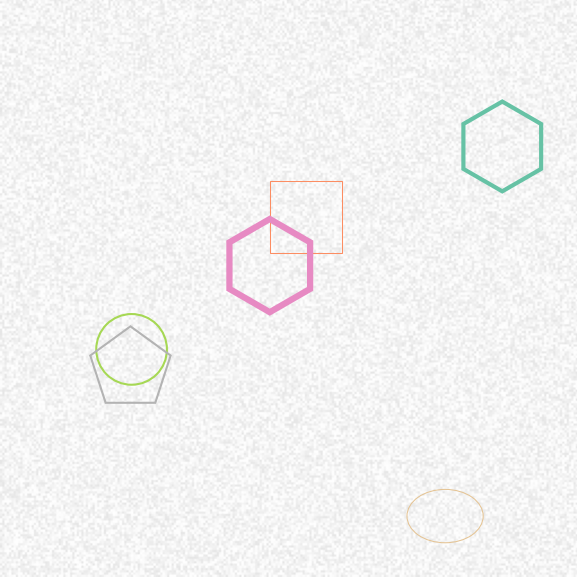[{"shape": "hexagon", "thickness": 2, "radius": 0.39, "center": [0.87, 0.746]}, {"shape": "square", "thickness": 0.5, "radius": 0.31, "center": [0.53, 0.623]}, {"shape": "hexagon", "thickness": 3, "radius": 0.4, "center": [0.467, 0.539]}, {"shape": "circle", "thickness": 1, "radius": 0.31, "center": [0.228, 0.394]}, {"shape": "oval", "thickness": 0.5, "radius": 0.33, "center": [0.771, 0.105]}, {"shape": "pentagon", "thickness": 1, "radius": 0.37, "center": [0.226, 0.361]}]